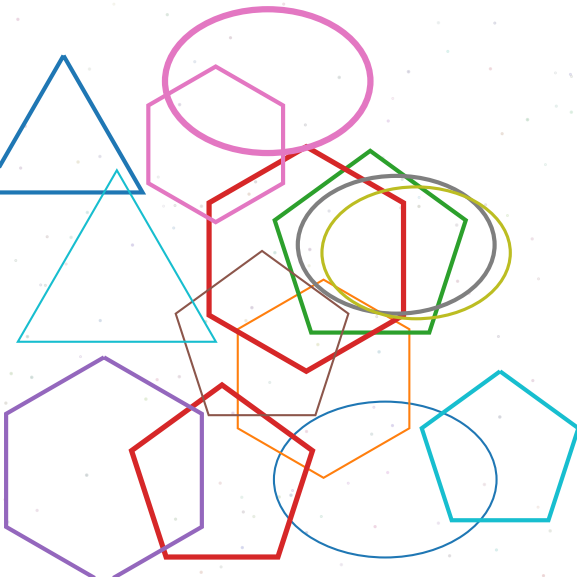[{"shape": "triangle", "thickness": 2, "radius": 0.79, "center": [0.11, 0.745]}, {"shape": "oval", "thickness": 1, "radius": 0.96, "center": [0.667, 0.169]}, {"shape": "hexagon", "thickness": 1, "radius": 0.86, "center": [0.56, 0.343]}, {"shape": "pentagon", "thickness": 2, "radius": 0.87, "center": [0.641, 0.564]}, {"shape": "pentagon", "thickness": 2.5, "radius": 0.82, "center": [0.384, 0.168]}, {"shape": "hexagon", "thickness": 2.5, "radius": 0.97, "center": [0.53, 0.551]}, {"shape": "hexagon", "thickness": 2, "radius": 0.98, "center": [0.18, 0.185]}, {"shape": "pentagon", "thickness": 1, "radius": 0.79, "center": [0.454, 0.407]}, {"shape": "hexagon", "thickness": 2, "radius": 0.67, "center": [0.374, 0.749]}, {"shape": "oval", "thickness": 3, "radius": 0.89, "center": [0.464, 0.859]}, {"shape": "oval", "thickness": 2, "radius": 0.85, "center": [0.686, 0.575]}, {"shape": "oval", "thickness": 1.5, "radius": 0.82, "center": [0.721, 0.561]}, {"shape": "pentagon", "thickness": 2, "radius": 0.71, "center": [0.866, 0.214]}, {"shape": "triangle", "thickness": 1, "radius": 0.99, "center": [0.202, 0.506]}]